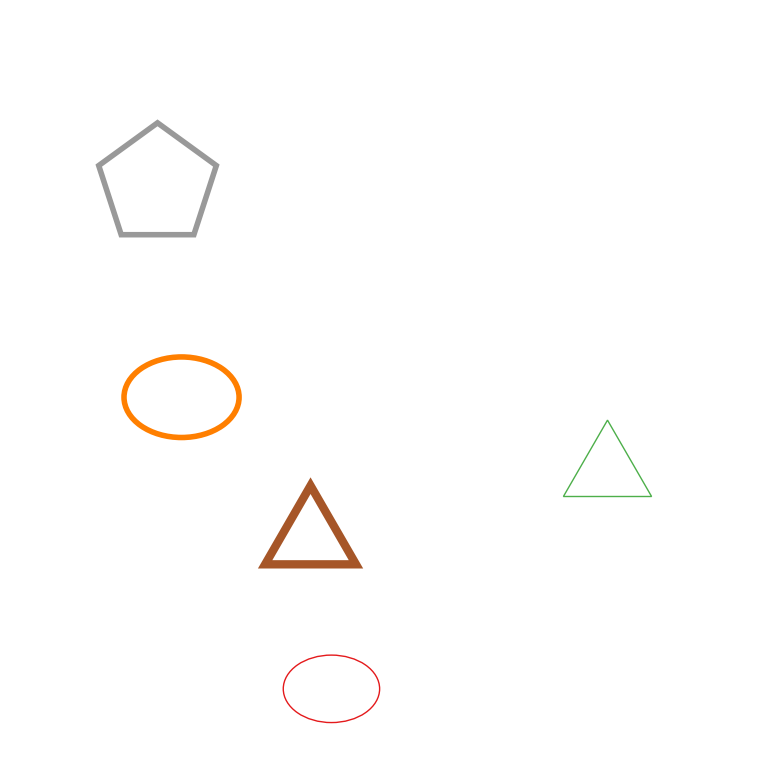[{"shape": "oval", "thickness": 0.5, "radius": 0.31, "center": [0.43, 0.105]}, {"shape": "triangle", "thickness": 0.5, "radius": 0.33, "center": [0.789, 0.388]}, {"shape": "oval", "thickness": 2, "radius": 0.37, "center": [0.236, 0.484]}, {"shape": "triangle", "thickness": 3, "radius": 0.34, "center": [0.403, 0.301]}, {"shape": "pentagon", "thickness": 2, "radius": 0.4, "center": [0.205, 0.76]}]